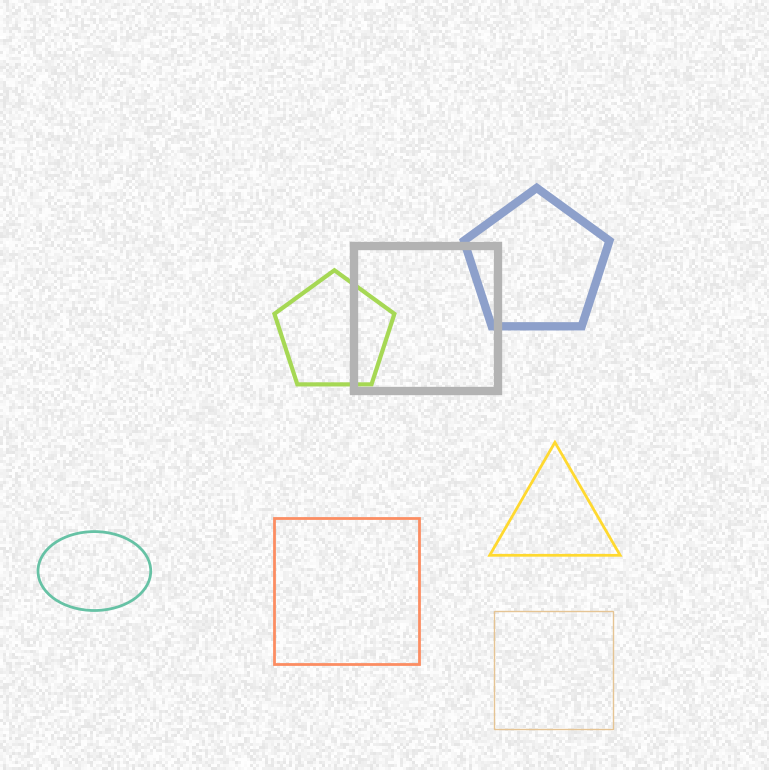[{"shape": "oval", "thickness": 1, "radius": 0.37, "center": [0.123, 0.258]}, {"shape": "square", "thickness": 1, "radius": 0.47, "center": [0.45, 0.233]}, {"shape": "pentagon", "thickness": 3, "radius": 0.5, "center": [0.697, 0.657]}, {"shape": "pentagon", "thickness": 1.5, "radius": 0.41, "center": [0.434, 0.567]}, {"shape": "triangle", "thickness": 1, "radius": 0.49, "center": [0.721, 0.328]}, {"shape": "square", "thickness": 0.5, "radius": 0.39, "center": [0.718, 0.13]}, {"shape": "square", "thickness": 3, "radius": 0.47, "center": [0.553, 0.586]}]